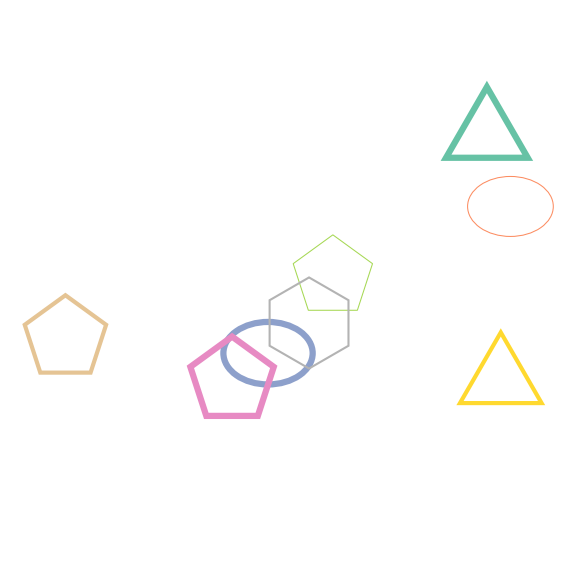[{"shape": "triangle", "thickness": 3, "radius": 0.41, "center": [0.843, 0.767]}, {"shape": "oval", "thickness": 0.5, "radius": 0.37, "center": [0.884, 0.642]}, {"shape": "oval", "thickness": 3, "radius": 0.39, "center": [0.464, 0.388]}, {"shape": "pentagon", "thickness": 3, "radius": 0.38, "center": [0.402, 0.34]}, {"shape": "pentagon", "thickness": 0.5, "radius": 0.36, "center": [0.576, 0.52]}, {"shape": "triangle", "thickness": 2, "radius": 0.41, "center": [0.867, 0.342]}, {"shape": "pentagon", "thickness": 2, "radius": 0.37, "center": [0.113, 0.414]}, {"shape": "hexagon", "thickness": 1, "radius": 0.39, "center": [0.535, 0.44]}]